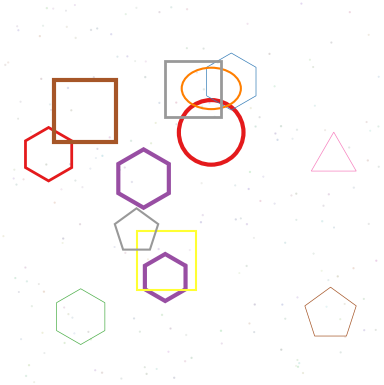[{"shape": "circle", "thickness": 3, "radius": 0.42, "center": [0.549, 0.656]}, {"shape": "hexagon", "thickness": 2, "radius": 0.35, "center": [0.126, 0.599]}, {"shape": "hexagon", "thickness": 0.5, "radius": 0.37, "center": [0.601, 0.788]}, {"shape": "hexagon", "thickness": 0.5, "radius": 0.36, "center": [0.21, 0.178]}, {"shape": "hexagon", "thickness": 3, "radius": 0.38, "center": [0.373, 0.536]}, {"shape": "hexagon", "thickness": 3, "radius": 0.3, "center": [0.429, 0.279]}, {"shape": "oval", "thickness": 1.5, "radius": 0.38, "center": [0.549, 0.77]}, {"shape": "square", "thickness": 1.5, "radius": 0.38, "center": [0.433, 0.324]}, {"shape": "square", "thickness": 3, "radius": 0.41, "center": [0.221, 0.712]}, {"shape": "pentagon", "thickness": 0.5, "radius": 0.35, "center": [0.859, 0.184]}, {"shape": "triangle", "thickness": 0.5, "radius": 0.34, "center": [0.867, 0.589]}, {"shape": "square", "thickness": 2, "radius": 0.36, "center": [0.502, 0.769]}, {"shape": "pentagon", "thickness": 1.5, "radius": 0.3, "center": [0.355, 0.4]}]